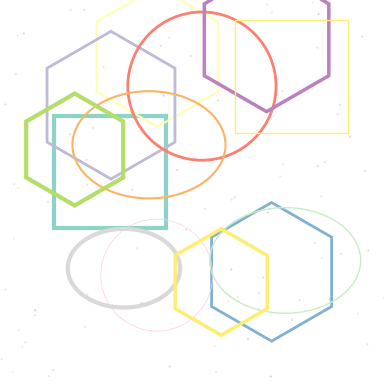[{"shape": "square", "thickness": 3, "radius": 0.73, "center": [0.286, 0.553]}, {"shape": "hexagon", "thickness": 1.5, "radius": 0.91, "center": [0.408, 0.853]}, {"shape": "hexagon", "thickness": 2, "radius": 0.96, "center": [0.288, 0.727]}, {"shape": "circle", "thickness": 2, "radius": 0.96, "center": [0.524, 0.776]}, {"shape": "hexagon", "thickness": 2, "radius": 0.9, "center": [0.705, 0.294]}, {"shape": "oval", "thickness": 1.5, "radius": 0.99, "center": [0.387, 0.624]}, {"shape": "hexagon", "thickness": 3, "radius": 0.73, "center": [0.194, 0.612]}, {"shape": "circle", "thickness": 0.5, "radius": 0.73, "center": [0.407, 0.285]}, {"shape": "oval", "thickness": 3, "radius": 0.73, "center": [0.322, 0.303]}, {"shape": "hexagon", "thickness": 2.5, "radius": 0.93, "center": [0.692, 0.897]}, {"shape": "oval", "thickness": 1, "radius": 0.98, "center": [0.741, 0.324]}, {"shape": "square", "thickness": 1, "radius": 0.73, "center": [0.757, 0.801]}, {"shape": "hexagon", "thickness": 2.5, "radius": 0.69, "center": [0.575, 0.268]}]